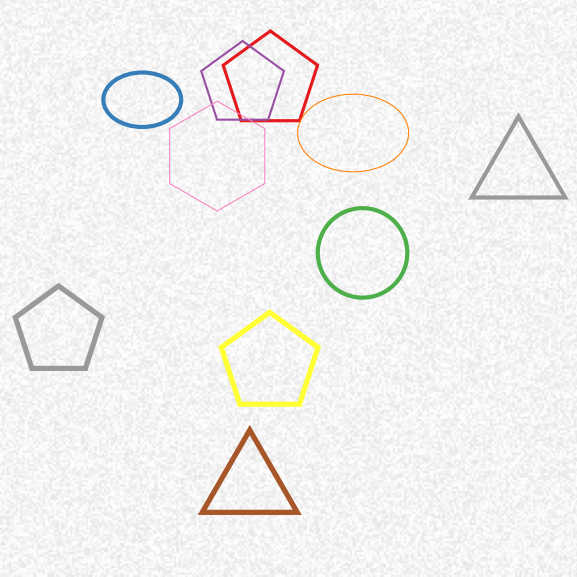[{"shape": "pentagon", "thickness": 1.5, "radius": 0.43, "center": [0.468, 0.86]}, {"shape": "oval", "thickness": 2, "radius": 0.34, "center": [0.246, 0.826]}, {"shape": "circle", "thickness": 2, "radius": 0.39, "center": [0.628, 0.561]}, {"shape": "pentagon", "thickness": 1, "radius": 0.38, "center": [0.42, 0.853]}, {"shape": "oval", "thickness": 0.5, "radius": 0.48, "center": [0.611, 0.769]}, {"shape": "pentagon", "thickness": 2.5, "radius": 0.44, "center": [0.467, 0.37]}, {"shape": "triangle", "thickness": 2.5, "radius": 0.48, "center": [0.432, 0.159]}, {"shape": "hexagon", "thickness": 0.5, "radius": 0.48, "center": [0.376, 0.729]}, {"shape": "triangle", "thickness": 2, "radius": 0.47, "center": [0.898, 0.704]}, {"shape": "pentagon", "thickness": 2.5, "radius": 0.39, "center": [0.102, 0.425]}]